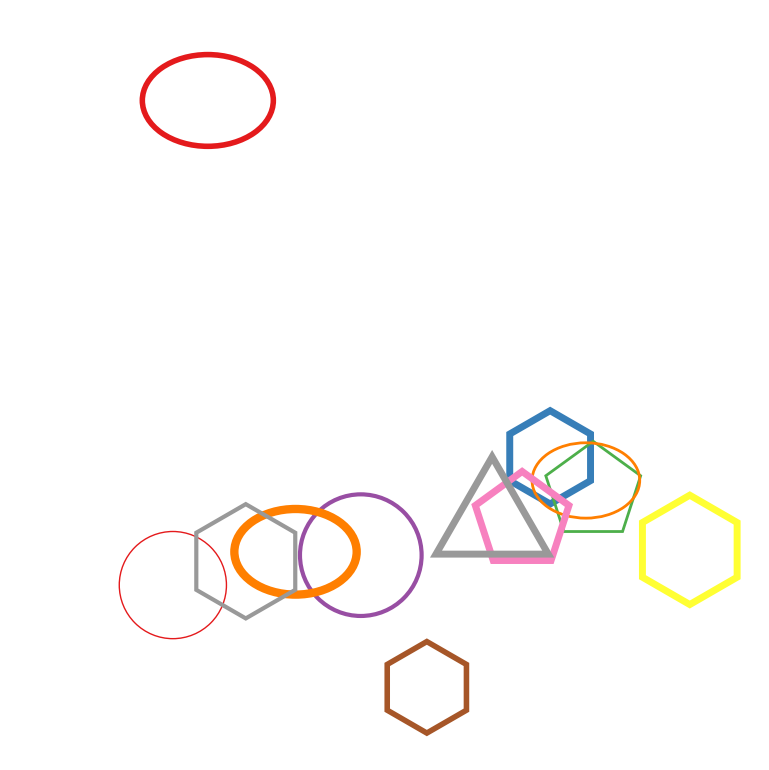[{"shape": "oval", "thickness": 2, "radius": 0.43, "center": [0.27, 0.87]}, {"shape": "circle", "thickness": 0.5, "radius": 0.35, "center": [0.224, 0.24]}, {"shape": "hexagon", "thickness": 2.5, "radius": 0.3, "center": [0.714, 0.406]}, {"shape": "pentagon", "thickness": 1, "radius": 0.32, "center": [0.77, 0.362]}, {"shape": "circle", "thickness": 1.5, "radius": 0.39, "center": [0.469, 0.279]}, {"shape": "oval", "thickness": 1, "radius": 0.35, "center": [0.761, 0.376]}, {"shape": "oval", "thickness": 3, "radius": 0.4, "center": [0.384, 0.283]}, {"shape": "hexagon", "thickness": 2.5, "radius": 0.35, "center": [0.896, 0.286]}, {"shape": "hexagon", "thickness": 2, "radius": 0.3, "center": [0.554, 0.107]}, {"shape": "pentagon", "thickness": 2.5, "radius": 0.32, "center": [0.678, 0.324]}, {"shape": "triangle", "thickness": 2.5, "radius": 0.42, "center": [0.639, 0.322]}, {"shape": "hexagon", "thickness": 1.5, "radius": 0.37, "center": [0.319, 0.271]}]